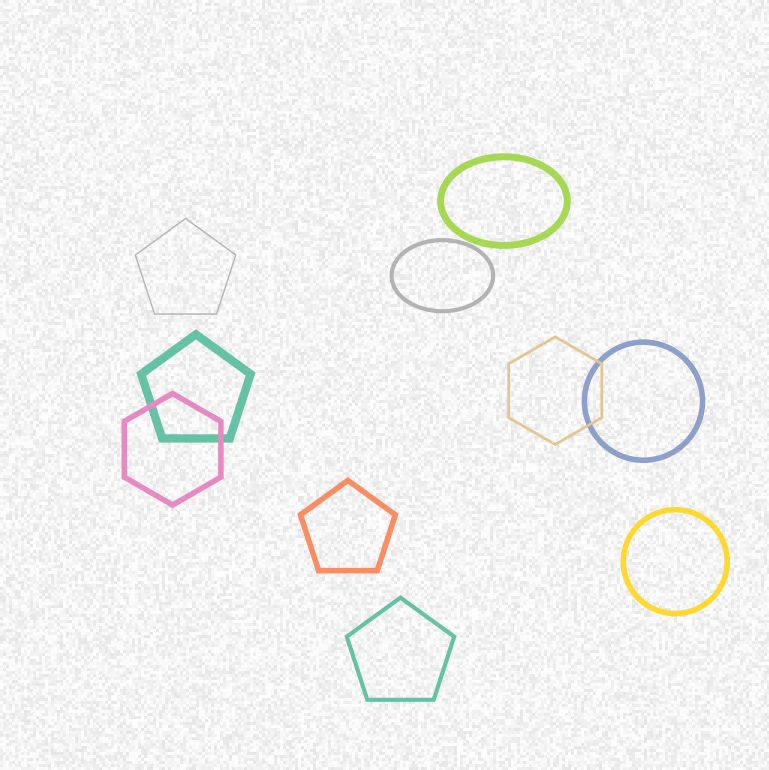[{"shape": "pentagon", "thickness": 3, "radius": 0.37, "center": [0.254, 0.491]}, {"shape": "pentagon", "thickness": 1.5, "radius": 0.37, "center": [0.52, 0.151]}, {"shape": "pentagon", "thickness": 2, "radius": 0.32, "center": [0.452, 0.311]}, {"shape": "circle", "thickness": 2, "radius": 0.38, "center": [0.836, 0.479]}, {"shape": "hexagon", "thickness": 2, "radius": 0.36, "center": [0.224, 0.417]}, {"shape": "oval", "thickness": 2.5, "radius": 0.41, "center": [0.655, 0.739]}, {"shape": "circle", "thickness": 2, "radius": 0.34, "center": [0.877, 0.271]}, {"shape": "hexagon", "thickness": 1, "radius": 0.35, "center": [0.721, 0.493]}, {"shape": "oval", "thickness": 1.5, "radius": 0.33, "center": [0.575, 0.642]}, {"shape": "pentagon", "thickness": 0.5, "radius": 0.34, "center": [0.241, 0.648]}]